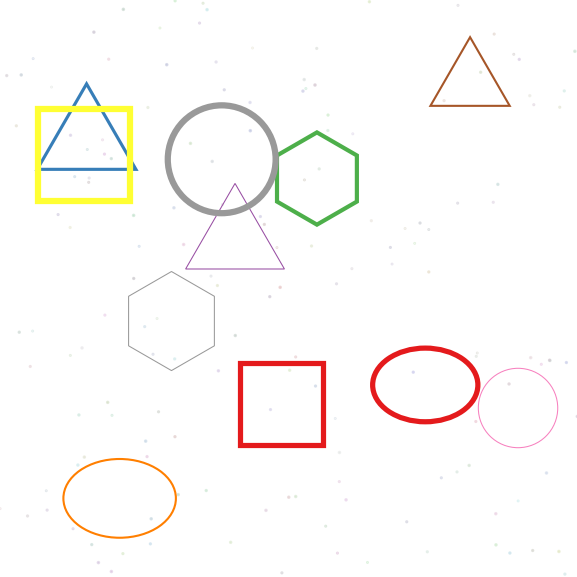[{"shape": "oval", "thickness": 2.5, "radius": 0.46, "center": [0.736, 0.333]}, {"shape": "square", "thickness": 2.5, "radius": 0.36, "center": [0.487, 0.3]}, {"shape": "triangle", "thickness": 1.5, "radius": 0.49, "center": [0.15, 0.755]}, {"shape": "hexagon", "thickness": 2, "radius": 0.4, "center": [0.549, 0.69]}, {"shape": "triangle", "thickness": 0.5, "radius": 0.49, "center": [0.407, 0.583]}, {"shape": "oval", "thickness": 1, "radius": 0.49, "center": [0.207, 0.136]}, {"shape": "square", "thickness": 3, "radius": 0.4, "center": [0.145, 0.73]}, {"shape": "triangle", "thickness": 1, "radius": 0.4, "center": [0.814, 0.855]}, {"shape": "circle", "thickness": 0.5, "radius": 0.34, "center": [0.897, 0.293]}, {"shape": "hexagon", "thickness": 0.5, "radius": 0.43, "center": [0.297, 0.443]}, {"shape": "circle", "thickness": 3, "radius": 0.47, "center": [0.384, 0.723]}]